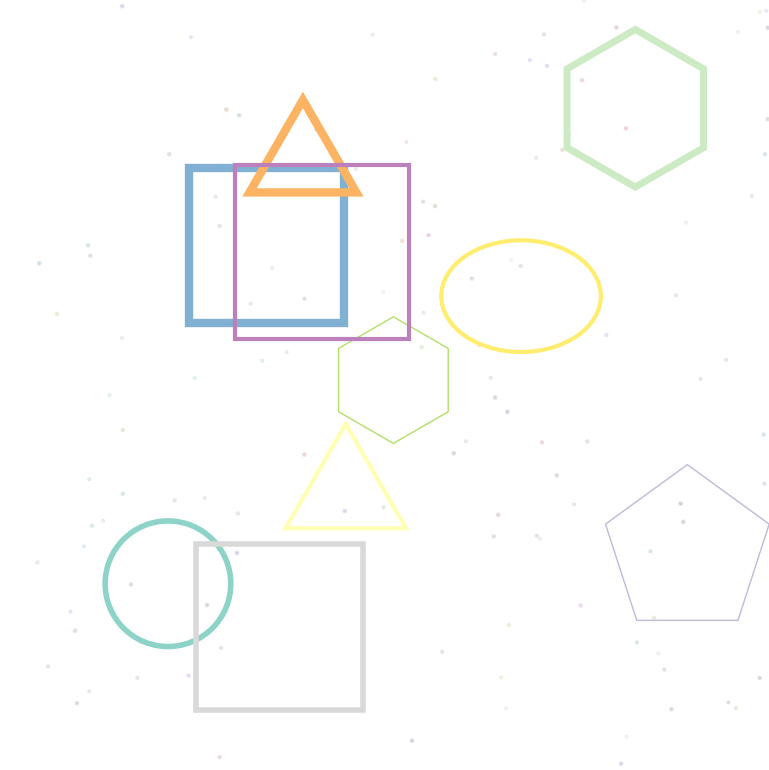[{"shape": "circle", "thickness": 2, "radius": 0.41, "center": [0.218, 0.242]}, {"shape": "triangle", "thickness": 1.5, "radius": 0.45, "center": [0.449, 0.359]}, {"shape": "pentagon", "thickness": 0.5, "radius": 0.56, "center": [0.893, 0.285]}, {"shape": "square", "thickness": 3, "radius": 0.5, "center": [0.346, 0.681]}, {"shape": "triangle", "thickness": 3, "radius": 0.4, "center": [0.393, 0.79]}, {"shape": "hexagon", "thickness": 0.5, "radius": 0.41, "center": [0.511, 0.506]}, {"shape": "square", "thickness": 2, "radius": 0.54, "center": [0.363, 0.186]}, {"shape": "square", "thickness": 1.5, "radius": 0.57, "center": [0.418, 0.673]}, {"shape": "hexagon", "thickness": 2.5, "radius": 0.51, "center": [0.825, 0.859]}, {"shape": "oval", "thickness": 1.5, "radius": 0.52, "center": [0.677, 0.615]}]